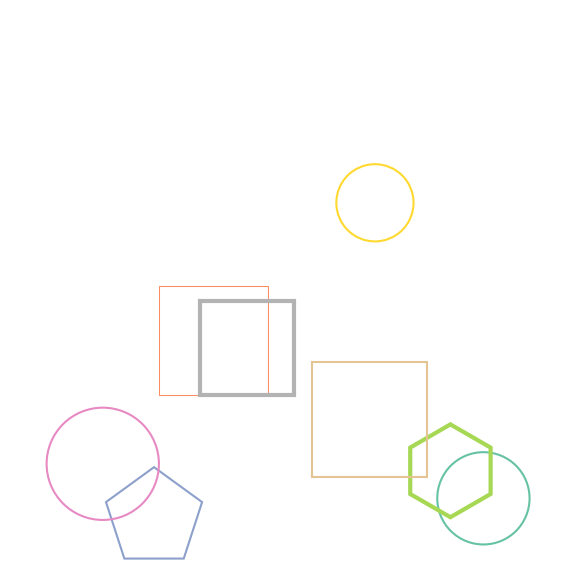[{"shape": "circle", "thickness": 1, "radius": 0.4, "center": [0.837, 0.136]}, {"shape": "square", "thickness": 0.5, "radius": 0.47, "center": [0.37, 0.409]}, {"shape": "pentagon", "thickness": 1, "radius": 0.44, "center": [0.267, 0.103]}, {"shape": "circle", "thickness": 1, "radius": 0.49, "center": [0.178, 0.196]}, {"shape": "hexagon", "thickness": 2, "radius": 0.4, "center": [0.78, 0.184]}, {"shape": "circle", "thickness": 1, "radius": 0.33, "center": [0.649, 0.648]}, {"shape": "square", "thickness": 1, "radius": 0.5, "center": [0.639, 0.273]}, {"shape": "square", "thickness": 2, "radius": 0.4, "center": [0.428, 0.397]}]